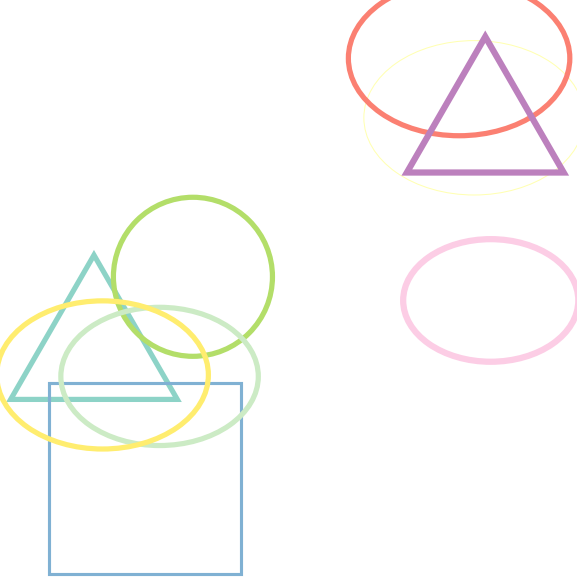[{"shape": "triangle", "thickness": 2.5, "radius": 0.83, "center": [0.163, 0.391]}, {"shape": "oval", "thickness": 0.5, "radius": 0.95, "center": [0.821, 0.795]}, {"shape": "oval", "thickness": 2.5, "radius": 0.96, "center": [0.795, 0.898]}, {"shape": "square", "thickness": 1.5, "radius": 0.83, "center": [0.251, 0.171]}, {"shape": "circle", "thickness": 2.5, "radius": 0.69, "center": [0.334, 0.52]}, {"shape": "oval", "thickness": 3, "radius": 0.76, "center": [0.85, 0.479]}, {"shape": "triangle", "thickness": 3, "radius": 0.78, "center": [0.84, 0.779]}, {"shape": "oval", "thickness": 2.5, "radius": 0.85, "center": [0.276, 0.347]}, {"shape": "oval", "thickness": 2.5, "radius": 0.92, "center": [0.178, 0.35]}]